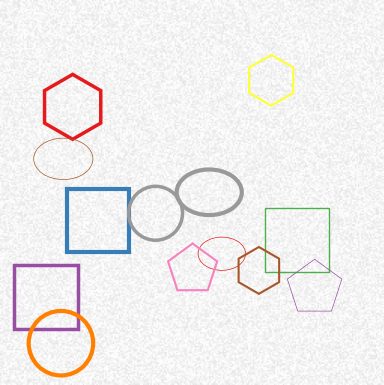[{"shape": "hexagon", "thickness": 2.5, "radius": 0.42, "center": [0.189, 0.722]}, {"shape": "oval", "thickness": 0.5, "radius": 0.31, "center": [0.576, 0.341]}, {"shape": "square", "thickness": 3, "radius": 0.4, "center": [0.254, 0.427]}, {"shape": "square", "thickness": 1, "radius": 0.42, "center": [0.77, 0.377]}, {"shape": "square", "thickness": 2.5, "radius": 0.41, "center": [0.12, 0.228]}, {"shape": "pentagon", "thickness": 0.5, "radius": 0.37, "center": [0.817, 0.252]}, {"shape": "circle", "thickness": 3, "radius": 0.42, "center": [0.158, 0.109]}, {"shape": "hexagon", "thickness": 1.5, "radius": 0.33, "center": [0.704, 0.792]}, {"shape": "hexagon", "thickness": 1.5, "radius": 0.3, "center": [0.672, 0.298]}, {"shape": "oval", "thickness": 0.5, "radius": 0.38, "center": [0.164, 0.587]}, {"shape": "pentagon", "thickness": 1.5, "radius": 0.34, "center": [0.5, 0.3]}, {"shape": "oval", "thickness": 3, "radius": 0.42, "center": [0.543, 0.501]}, {"shape": "circle", "thickness": 2.5, "radius": 0.35, "center": [0.404, 0.446]}]